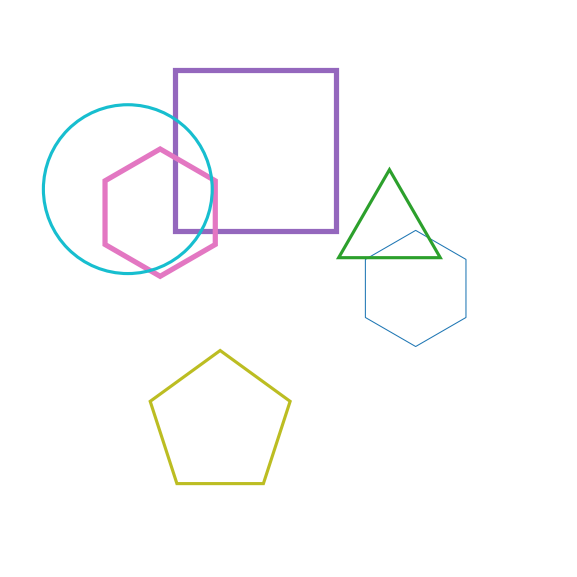[{"shape": "hexagon", "thickness": 0.5, "radius": 0.5, "center": [0.72, 0.5]}, {"shape": "triangle", "thickness": 1.5, "radius": 0.51, "center": [0.674, 0.604]}, {"shape": "square", "thickness": 2.5, "radius": 0.7, "center": [0.442, 0.739]}, {"shape": "hexagon", "thickness": 2.5, "radius": 0.55, "center": [0.277, 0.631]}, {"shape": "pentagon", "thickness": 1.5, "radius": 0.64, "center": [0.381, 0.265]}, {"shape": "circle", "thickness": 1.5, "radius": 0.73, "center": [0.221, 0.672]}]